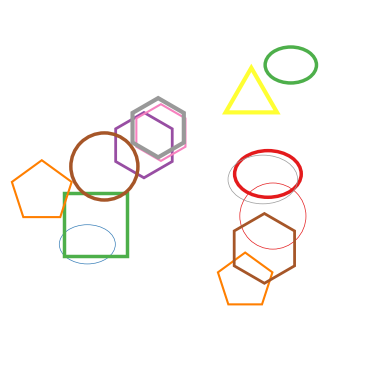[{"shape": "circle", "thickness": 0.5, "radius": 0.43, "center": [0.709, 0.439]}, {"shape": "oval", "thickness": 2.5, "radius": 0.43, "center": [0.696, 0.548]}, {"shape": "oval", "thickness": 0.5, "radius": 0.36, "center": [0.227, 0.365]}, {"shape": "square", "thickness": 2.5, "radius": 0.41, "center": [0.249, 0.416]}, {"shape": "oval", "thickness": 2.5, "radius": 0.33, "center": [0.755, 0.831]}, {"shape": "hexagon", "thickness": 2, "radius": 0.42, "center": [0.374, 0.623]}, {"shape": "pentagon", "thickness": 1.5, "radius": 0.41, "center": [0.109, 0.502]}, {"shape": "pentagon", "thickness": 1.5, "radius": 0.37, "center": [0.637, 0.27]}, {"shape": "triangle", "thickness": 3, "radius": 0.39, "center": [0.653, 0.747]}, {"shape": "circle", "thickness": 2.5, "radius": 0.44, "center": [0.271, 0.568]}, {"shape": "hexagon", "thickness": 2, "radius": 0.45, "center": [0.687, 0.355]}, {"shape": "hexagon", "thickness": 1.5, "radius": 0.37, "center": [0.418, 0.656]}, {"shape": "oval", "thickness": 0.5, "radius": 0.45, "center": [0.683, 0.534]}, {"shape": "hexagon", "thickness": 3, "radius": 0.38, "center": [0.411, 0.668]}]